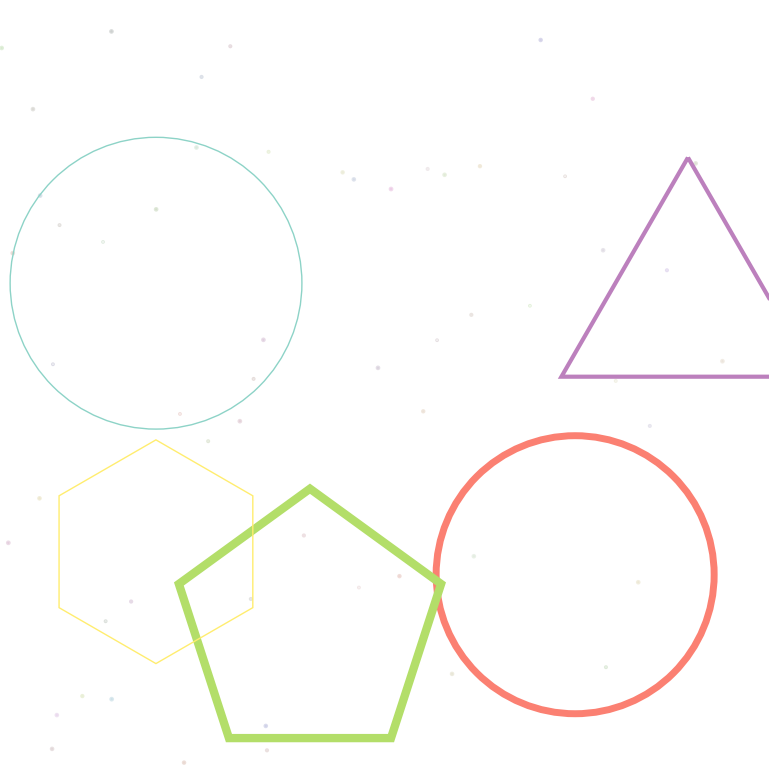[{"shape": "circle", "thickness": 0.5, "radius": 0.95, "center": [0.203, 0.632]}, {"shape": "circle", "thickness": 2.5, "radius": 0.9, "center": [0.747, 0.254]}, {"shape": "pentagon", "thickness": 3, "radius": 0.9, "center": [0.403, 0.186]}, {"shape": "triangle", "thickness": 1.5, "radius": 0.95, "center": [0.893, 0.606]}, {"shape": "hexagon", "thickness": 0.5, "radius": 0.73, "center": [0.203, 0.283]}]